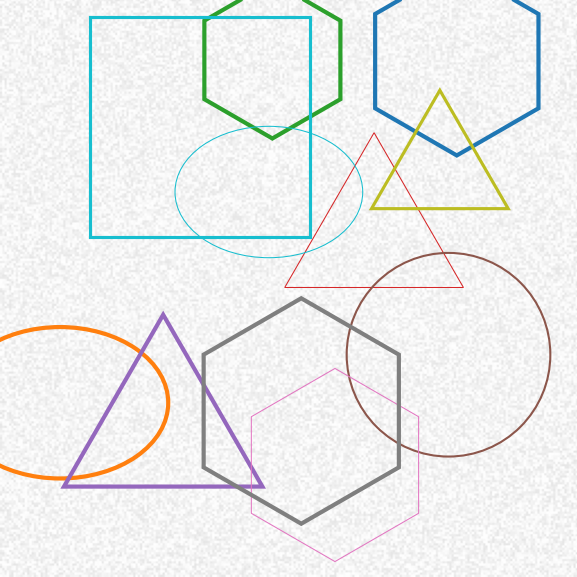[{"shape": "hexagon", "thickness": 2, "radius": 0.82, "center": [0.791, 0.893]}, {"shape": "oval", "thickness": 2, "radius": 0.94, "center": [0.104, 0.302]}, {"shape": "hexagon", "thickness": 2, "radius": 0.68, "center": [0.472, 0.895]}, {"shape": "triangle", "thickness": 0.5, "radius": 0.89, "center": [0.648, 0.591]}, {"shape": "triangle", "thickness": 2, "radius": 0.99, "center": [0.283, 0.256]}, {"shape": "circle", "thickness": 1, "radius": 0.88, "center": [0.777, 0.385]}, {"shape": "hexagon", "thickness": 0.5, "radius": 0.84, "center": [0.58, 0.194]}, {"shape": "hexagon", "thickness": 2, "radius": 0.98, "center": [0.522, 0.287]}, {"shape": "triangle", "thickness": 1.5, "radius": 0.68, "center": [0.762, 0.706]}, {"shape": "square", "thickness": 1.5, "radius": 0.95, "center": [0.346, 0.779]}, {"shape": "oval", "thickness": 0.5, "radius": 0.81, "center": [0.466, 0.667]}]